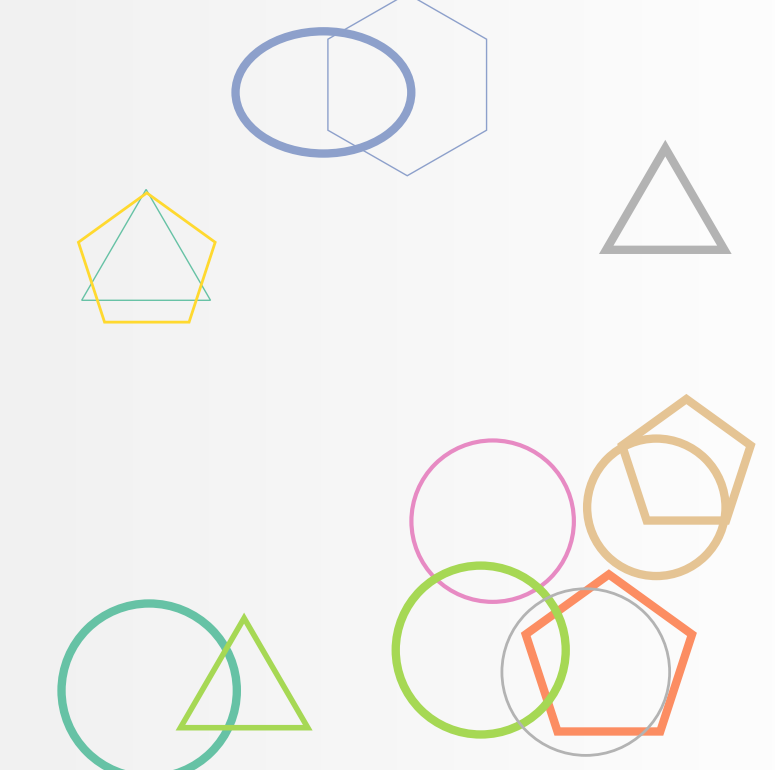[{"shape": "circle", "thickness": 3, "radius": 0.57, "center": [0.192, 0.103]}, {"shape": "triangle", "thickness": 0.5, "radius": 0.48, "center": [0.189, 0.658]}, {"shape": "pentagon", "thickness": 3, "radius": 0.56, "center": [0.786, 0.141]}, {"shape": "oval", "thickness": 3, "radius": 0.57, "center": [0.417, 0.88]}, {"shape": "hexagon", "thickness": 0.5, "radius": 0.59, "center": [0.525, 0.89]}, {"shape": "circle", "thickness": 1.5, "radius": 0.52, "center": [0.636, 0.323]}, {"shape": "circle", "thickness": 3, "radius": 0.55, "center": [0.62, 0.156]}, {"shape": "triangle", "thickness": 2, "radius": 0.47, "center": [0.315, 0.102]}, {"shape": "pentagon", "thickness": 1, "radius": 0.46, "center": [0.189, 0.657]}, {"shape": "pentagon", "thickness": 3, "radius": 0.44, "center": [0.886, 0.395]}, {"shape": "circle", "thickness": 3, "radius": 0.45, "center": [0.847, 0.341]}, {"shape": "triangle", "thickness": 3, "radius": 0.44, "center": [0.858, 0.72]}, {"shape": "circle", "thickness": 1, "radius": 0.54, "center": [0.756, 0.127]}]